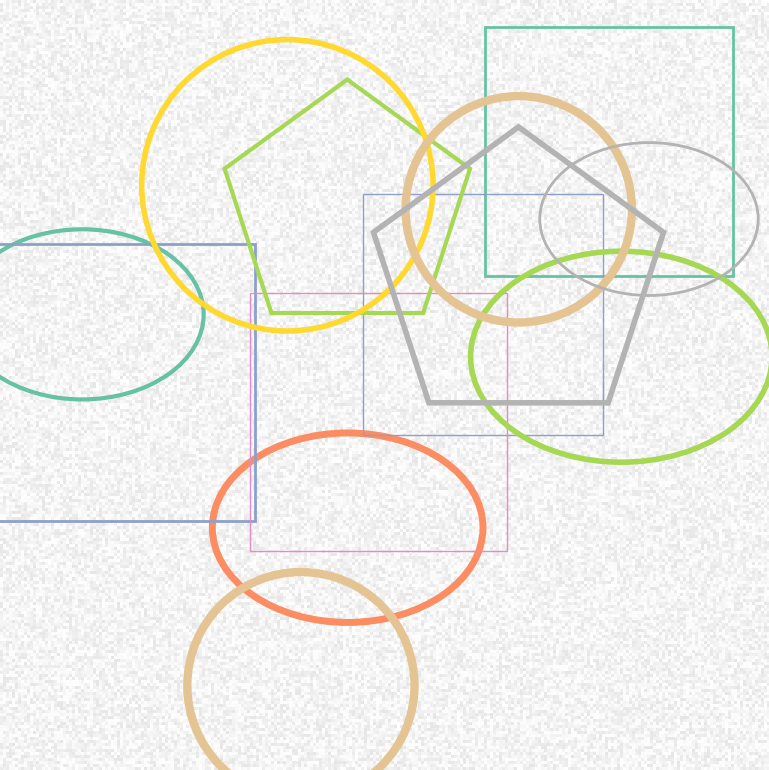[{"shape": "square", "thickness": 1, "radius": 0.81, "center": [0.791, 0.803]}, {"shape": "oval", "thickness": 1.5, "radius": 0.79, "center": [0.107, 0.592]}, {"shape": "oval", "thickness": 2.5, "radius": 0.88, "center": [0.452, 0.315]}, {"shape": "square", "thickness": 1, "radius": 0.9, "center": [0.151, 0.504]}, {"shape": "square", "thickness": 0.5, "radius": 0.78, "center": [0.627, 0.591]}, {"shape": "square", "thickness": 0.5, "radius": 0.84, "center": [0.491, 0.452]}, {"shape": "pentagon", "thickness": 1.5, "radius": 0.84, "center": [0.451, 0.729]}, {"shape": "oval", "thickness": 2, "radius": 0.98, "center": [0.807, 0.537]}, {"shape": "circle", "thickness": 2, "radius": 0.95, "center": [0.373, 0.759]}, {"shape": "circle", "thickness": 3, "radius": 0.74, "center": [0.674, 0.728]}, {"shape": "circle", "thickness": 3, "radius": 0.74, "center": [0.391, 0.11]}, {"shape": "oval", "thickness": 1, "radius": 0.71, "center": [0.843, 0.716]}, {"shape": "pentagon", "thickness": 2, "radius": 0.99, "center": [0.673, 0.637]}]